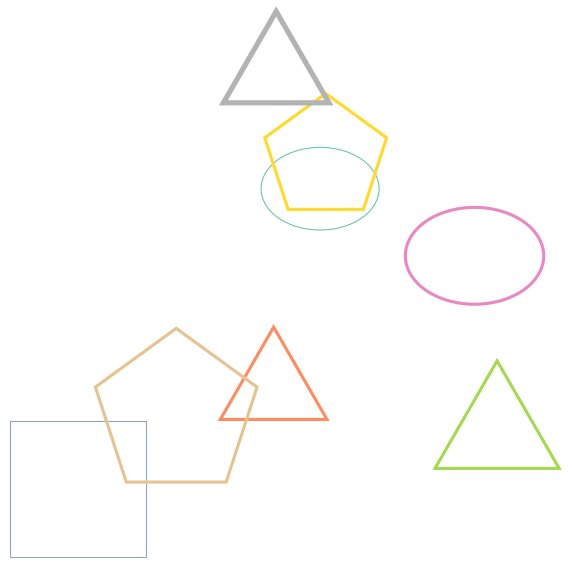[{"shape": "oval", "thickness": 0.5, "radius": 0.51, "center": [0.554, 0.672]}, {"shape": "triangle", "thickness": 1.5, "radius": 0.53, "center": [0.474, 0.326]}, {"shape": "square", "thickness": 0.5, "radius": 0.59, "center": [0.135, 0.152]}, {"shape": "oval", "thickness": 1.5, "radius": 0.6, "center": [0.822, 0.556]}, {"shape": "triangle", "thickness": 1.5, "radius": 0.62, "center": [0.861, 0.25]}, {"shape": "pentagon", "thickness": 1.5, "radius": 0.55, "center": [0.564, 0.726]}, {"shape": "pentagon", "thickness": 1.5, "radius": 0.74, "center": [0.305, 0.283]}, {"shape": "triangle", "thickness": 2.5, "radius": 0.53, "center": [0.478, 0.874]}]